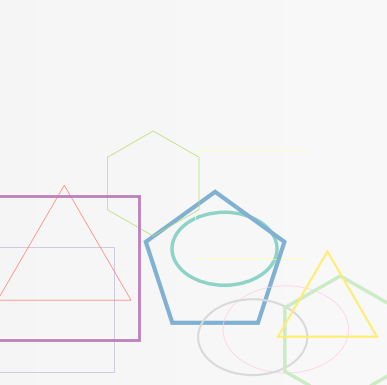[{"shape": "oval", "thickness": 2.5, "radius": 0.68, "center": [0.579, 0.354]}, {"shape": "square", "thickness": 0.5, "radius": 0.71, "center": [0.645, 0.468]}, {"shape": "square", "thickness": 0.5, "radius": 0.82, "center": [0.131, 0.196]}, {"shape": "triangle", "thickness": 0.5, "radius": 0.99, "center": [0.166, 0.32]}, {"shape": "pentagon", "thickness": 3, "radius": 0.94, "center": [0.555, 0.314]}, {"shape": "hexagon", "thickness": 0.5, "radius": 0.68, "center": [0.395, 0.523]}, {"shape": "oval", "thickness": 0.5, "radius": 0.81, "center": [0.737, 0.144]}, {"shape": "oval", "thickness": 1.5, "radius": 0.7, "center": [0.652, 0.124]}, {"shape": "square", "thickness": 2, "radius": 0.94, "center": [0.17, 0.305]}, {"shape": "hexagon", "thickness": 2.5, "radius": 0.83, "center": [0.878, 0.118]}, {"shape": "triangle", "thickness": 1.5, "radius": 0.74, "center": [0.845, 0.199]}]